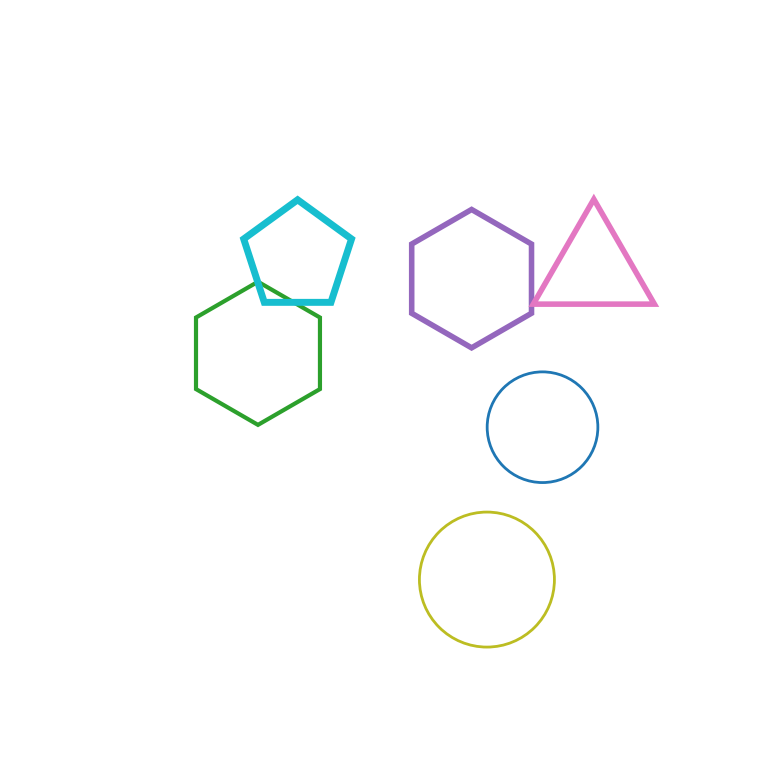[{"shape": "circle", "thickness": 1, "radius": 0.36, "center": [0.705, 0.445]}, {"shape": "hexagon", "thickness": 1.5, "radius": 0.46, "center": [0.335, 0.541]}, {"shape": "hexagon", "thickness": 2, "radius": 0.45, "center": [0.612, 0.638]}, {"shape": "triangle", "thickness": 2, "radius": 0.45, "center": [0.771, 0.65]}, {"shape": "circle", "thickness": 1, "radius": 0.44, "center": [0.632, 0.247]}, {"shape": "pentagon", "thickness": 2.5, "radius": 0.37, "center": [0.387, 0.667]}]